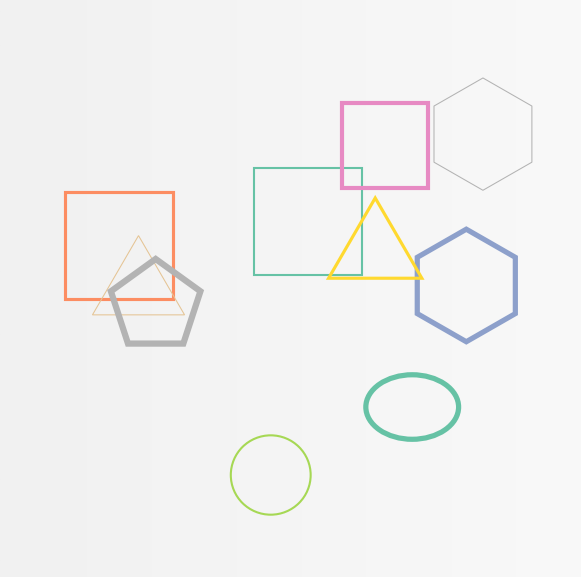[{"shape": "square", "thickness": 1, "radius": 0.46, "center": [0.53, 0.615]}, {"shape": "oval", "thickness": 2.5, "radius": 0.4, "center": [0.709, 0.294]}, {"shape": "square", "thickness": 1.5, "radius": 0.46, "center": [0.205, 0.573]}, {"shape": "hexagon", "thickness": 2.5, "radius": 0.49, "center": [0.802, 0.505]}, {"shape": "square", "thickness": 2, "radius": 0.37, "center": [0.663, 0.747]}, {"shape": "circle", "thickness": 1, "radius": 0.34, "center": [0.466, 0.177]}, {"shape": "triangle", "thickness": 1.5, "radius": 0.46, "center": [0.646, 0.564]}, {"shape": "triangle", "thickness": 0.5, "radius": 0.46, "center": [0.238, 0.5]}, {"shape": "hexagon", "thickness": 0.5, "radius": 0.49, "center": [0.831, 0.767]}, {"shape": "pentagon", "thickness": 3, "radius": 0.4, "center": [0.268, 0.47]}]